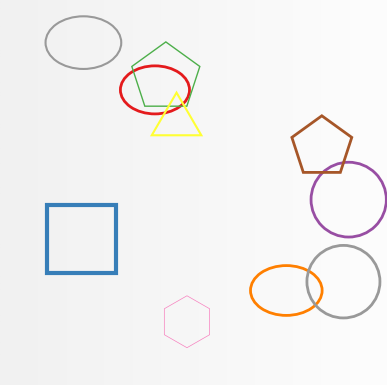[{"shape": "oval", "thickness": 2, "radius": 0.45, "center": [0.4, 0.767]}, {"shape": "square", "thickness": 3, "radius": 0.44, "center": [0.211, 0.378]}, {"shape": "pentagon", "thickness": 1, "radius": 0.46, "center": [0.428, 0.799]}, {"shape": "circle", "thickness": 2, "radius": 0.49, "center": [0.9, 0.481]}, {"shape": "oval", "thickness": 2, "radius": 0.46, "center": [0.739, 0.245]}, {"shape": "triangle", "thickness": 1.5, "radius": 0.37, "center": [0.456, 0.686]}, {"shape": "pentagon", "thickness": 2, "radius": 0.41, "center": [0.831, 0.618]}, {"shape": "hexagon", "thickness": 0.5, "radius": 0.34, "center": [0.483, 0.164]}, {"shape": "oval", "thickness": 1.5, "radius": 0.49, "center": [0.215, 0.889]}, {"shape": "circle", "thickness": 2, "radius": 0.47, "center": [0.886, 0.268]}]